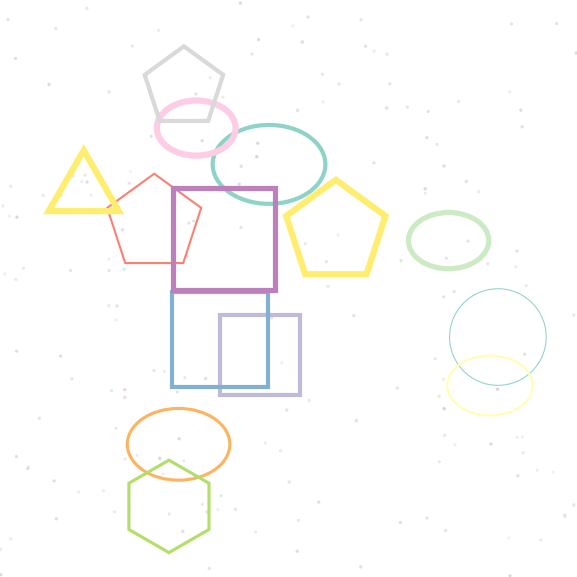[{"shape": "circle", "thickness": 0.5, "radius": 0.42, "center": [0.862, 0.416]}, {"shape": "oval", "thickness": 2, "radius": 0.49, "center": [0.466, 0.714]}, {"shape": "oval", "thickness": 1, "radius": 0.37, "center": [0.849, 0.332]}, {"shape": "square", "thickness": 2, "radius": 0.35, "center": [0.45, 0.384]}, {"shape": "pentagon", "thickness": 1, "radius": 0.43, "center": [0.267, 0.613]}, {"shape": "square", "thickness": 2, "radius": 0.41, "center": [0.381, 0.411]}, {"shape": "oval", "thickness": 1.5, "radius": 0.44, "center": [0.309, 0.23]}, {"shape": "hexagon", "thickness": 1.5, "radius": 0.4, "center": [0.293, 0.122]}, {"shape": "oval", "thickness": 3, "radius": 0.34, "center": [0.34, 0.777]}, {"shape": "pentagon", "thickness": 2, "radius": 0.36, "center": [0.319, 0.848]}, {"shape": "square", "thickness": 2.5, "radius": 0.44, "center": [0.388, 0.586]}, {"shape": "oval", "thickness": 2.5, "radius": 0.35, "center": [0.777, 0.582]}, {"shape": "pentagon", "thickness": 3, "radius": 0.45, "center": [0.582, 0.597]}, {"shape": "triangle", "thickness": 3, "radius": 0.35, "center": [0.145, 0.669]}]